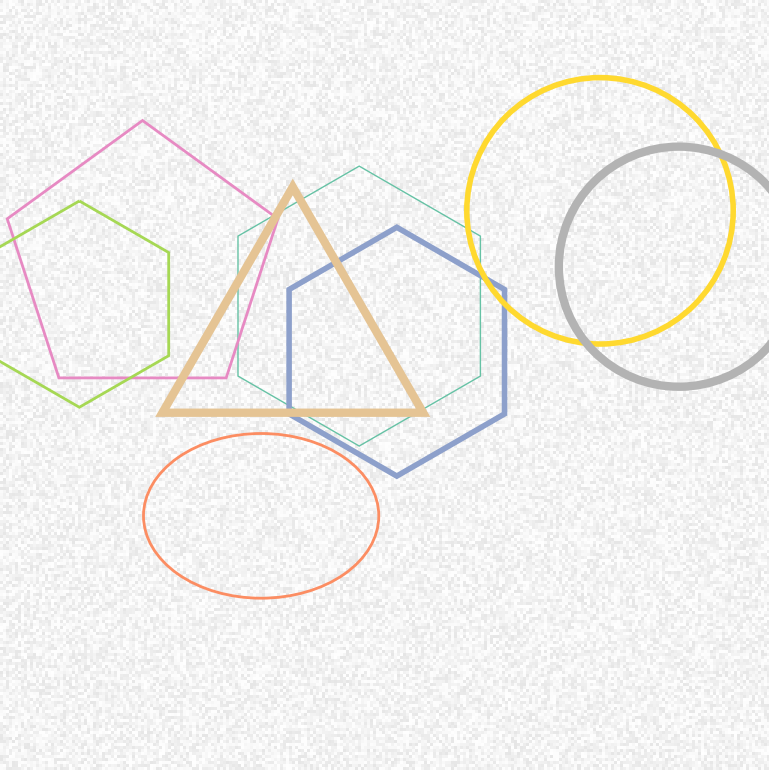[{"shape": "hexagon", "thickness": 0.5, "radius": 0.91, "center": [0.466, 0.602]}, {"shape": "oval", "thickness": 1, "radius": 0.76, "center": [0.339, 0.33]}, {"shape": "hexagon", "thickness": 2, "radius": 0.81, "center": [0.515, 0.543]}, {"shape": "pentagon", "thickness": 1, "radius": 0.92, "center": [0.185, 0.659]}, {"shape": "hexagon", "thickness": 1, "radius": 0.67, "center": [0.103, 0.605]}, {"shape": "circle", "thickness": 2, "radius": 0.86, "center": [0.779, 0.726]}, {"shape": "triangle", "thickness": 3, "radius": 0.98, "center": [0.38, 0.562]}, {"shape": "circle", "thickness": 3, "radius": 0.78, "center": [0.882, 0.654]}]